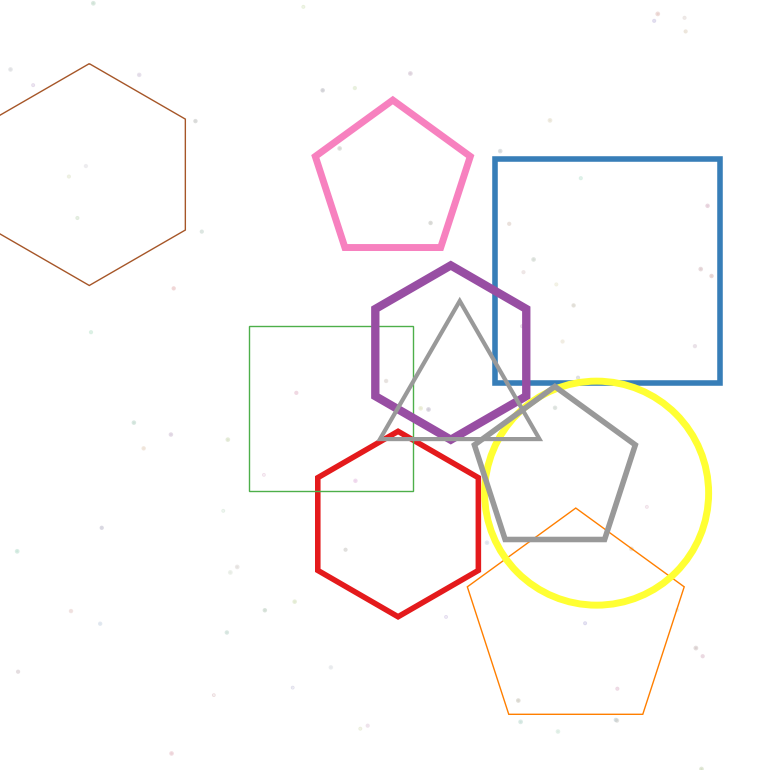[{"shape": "hexagon", "thickness": 2, "radius": 0.6, "center": [0.517, 0.319]}, {"shape": "square", "thickness": 2, "radius": 0.73, "center": [0.789, 0.648]}, {"shape": "square", "thickness": 0.5, "radius": 0.53, "center": [0.43, 0.47]}, {"shape": "hexagon", "thickness": 3, "radius": 0.57, "center": [0.585, 0.542]}, {"shape": "pentagon", "thickness": 0.5, "radius": 0.74, "center": [0.748, 0.192]}, {"shape": "circle", "thickness": 2.5, "radius": 0.73, "center": [0.775, 0.36]}, {"shape": "hexagon", "thickness": 0.5, "radius": 0.72, "center": [0.116, 0.773]}, {"shape": "pentagon", "thickness": 2.5, "radius": 0.53, "center": [0.51, 0.764]}, {"shape": "triangle", "thickness": 1.5, "radius": 0.6, "center": [0.597, 0.49]}, {"shape": "pentagon", "thickness": 2, "radius": 0.55, "center": [0.721, 0.388]}]